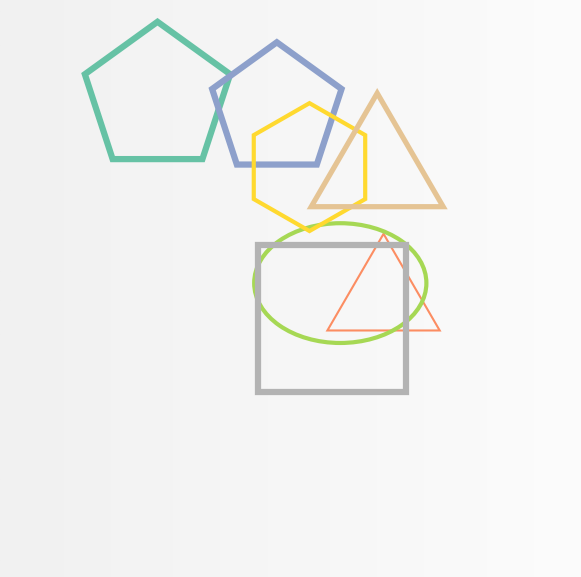[{"shape": "pentagon", "thickness": 3, "radius": 0.66, "center": [0.271, 0.83]}, {"shape": "triangle", "thickness": 1, "radius": 0.56, "center": [0.66, 0.483]}, {"shape": "pentagon", "thickness": 3, "radius": 0.59, "center": [0.476, 0.809]}, {"shape": "oval", "thickness": 2, "radius": 0.74, "center": [0.585, 0.509]}, {"shape": "hexagon", "thickness": 2, "radius": 0.55, "center": [0.532, 0.71]}, {"shape": "triangle", "thickness": 2.5, "radius": 0.66, "center": [0.649, 0.707]}, {"shape": "square", "thickness": 3, "radius": 0.63, "center": [0.572, 0.447]}]